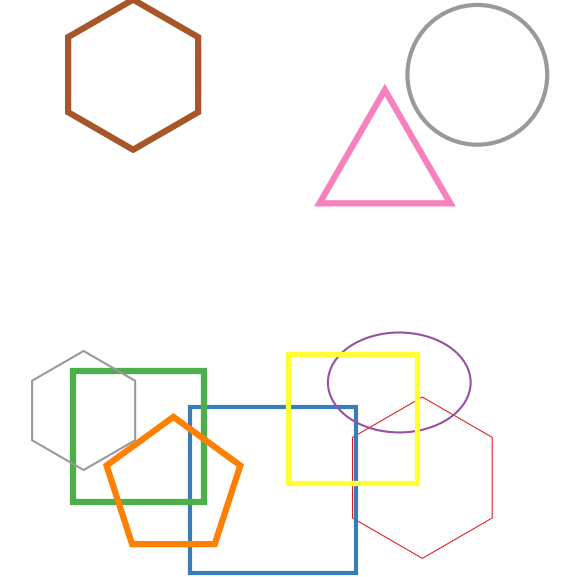[{"shape": "hexagon", "thickness": 0.5, "radius": 0.7, "center": [0.731, 0.172]}, {"shape": "square", "thickness": 2, "radius": 0.72, "center": [0.473, 0.15]}, {"shape": "square", "thickness": 3, "radius": 0.57, "center": [0.239, 0.243]}, {"shape": "oval", "thickness": 1, "radius": 0.62, "center": [0.691, 0.337]}, {"shape": "pentagon", "thickness": 3, "radius": 0.61, "center": [0.3, 0.155]}, {"shape": "square", "thickness": 2.5, "radius": 0.56, "center": [0.611, 0.274]}, {"shape": "hexagon", "thickness": 3, "radius": 0.65, "center": [0.231, 0.87]}, {"shape": "triangle", "thickness": 3, "radius": 0.65, "center": [0.666, 0.713]}, {"shape": "hexagon", "thickness": 1, "radius": 0.52, "center": [0.145, 0.288]}, {"shape": "circle", "thickness": 2, "radius": 0.61, "center": [0.827, 0.87]}]